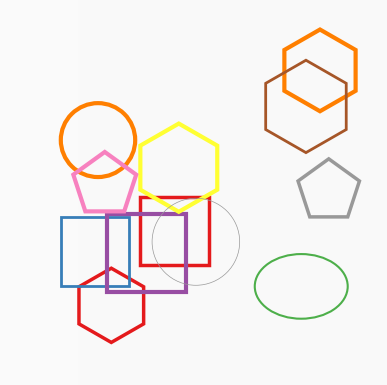[{"shape": "hexagon", "thickness": 2.5, "radius": 0.48, "center": [0.287, 0.207]}, {"shape": "square", "thickness": 2.5, "radius": 0.44, "center": [0.45, 0.399]}, {"shape": "square", "thickness": 2, "radius": 0.44, "center": [0.246, 0.347]}, {"shape": "oval", "thickness": 1.5, "radius": 0.6, "center": [0.777, 0.256]}, {"shape": "square", "thickness": 3, "radius": 0.51, "center": [0.379, 0.343]}, {"shape": "hexagon", "thickness": 3, "radius": 0.53, "center": [0.826, 0.817]}, {"shape": "circle", "thickness": 3, "radius": 0.48, "center": [0.253, 0.636]}, {"shape": "hexagon", "thickness": 3, "radius": 0.57, "center": [0.461, 0.564]}, {"shape": "hexagon", "thickness": 2, "radius": 0.6, "center": [0.79, 0.724]}, {"shape": "pentagon", "thickness": 3, "radius": 0.43, "center": [0.27, 0.52]}, {"shape": "pentagon", "thickness": 2.5, "radius": 0.42, "center": [0.848, 0.504]}, {"shape": "circle", "thickness": 0.5, "radius": 0.56, "center": [0.505, 0.372]}]